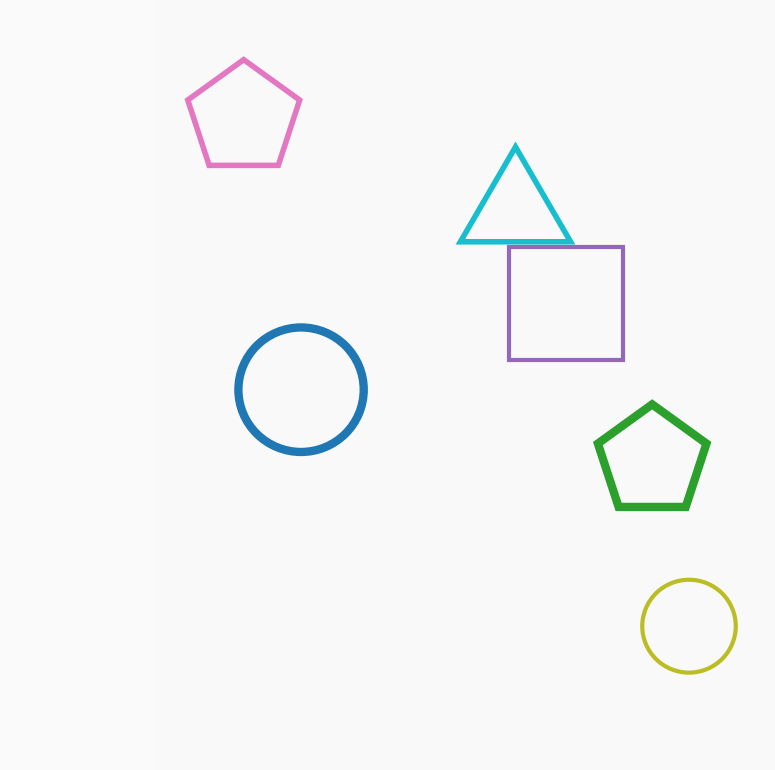[{"shape": "circle", "thickness": 3, "radius": 0.4, "center": [0.388, 0.494]}, {"shape": "pentagon", "thickness": 3, "radius": 0.37, "center": [0.842, 0.401]}, {"shape": "square", "thickness": 1.5, "radius": 0.37, "center": [0.731, 0.605]}, {"shape": "pentagon", "thickness": 2, "radius": 0.38, "center": [0.314, 0.847]}, {"shape": "circle", "thickness": 1.5, "radius": 0.3, "center": [0.889, 0.187]}, {"shape": "triangle", "thickness": 2, "radius": 0.41, "center": [0.665, 0.727]}]